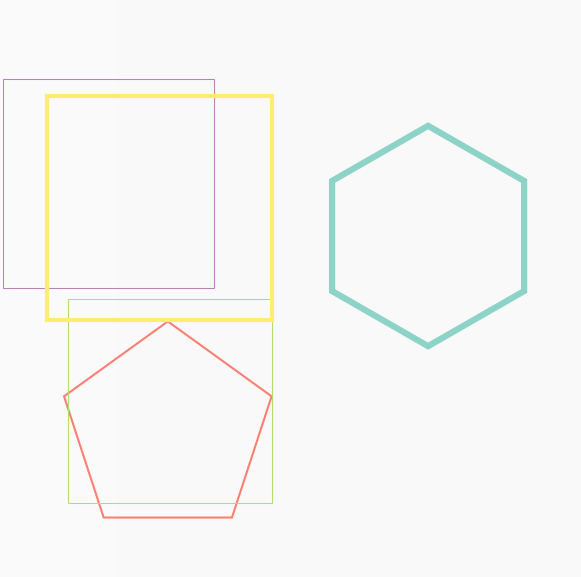[{"shape": "hexagon", "thickness": 3, "radius": 0.95, "center": [0.737, 0.591]}, {"shape": "pentagon", "thickness": 1, "radius": 0.94, "center": [0.289, 0.255]}, {"shape": "square", "thickness": 0.5, "radius": 0.88, "center": [0.293, 0.305]}, {"shape": "square", "thickness": 0.5, "radius": 0.9, "center": [0.187, 0.682]}, {"shape": "square", "thickness": 2, "radius": 0.97, "center": [0.274, 0.639]}]